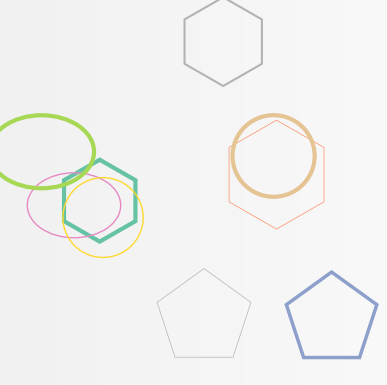[{"shape": "hexagon", "thickness": 3, "radius": 0.53, "center": [0.257, 0.479]}, {"shape": "hexagon", "thickness": 0.5, "radius": 0.71, "center": [0.714, 0.546]}, {"shape": "pentagon", "thickness": 2.5, "radius": 0.61, "center": [0.856, 0.171]}, {"shape": "oval", "thickness": 1, "radius": 0.6, "center": [0.191, 0.467]}, {"shape": "oval", "thickness": 3, "radius": 0.68, "center": [0.107, 0.606]}, {"shape": "circle", "thickness": 1, "radius": 0.52, "center": [0.266, 0.435]}, {"shape": "circle", "thickness": 3, "radius": 0.53, "center": [0.706, 0.595]}, {"shape": "hexagon", "thickness": 1.5, "radius": 0.58, "center": [0.576, 0.892]}, {"shape": "pentagon", "thickness": 0.5, "radius": 0.64, "center": [0.526, 0.175]}]